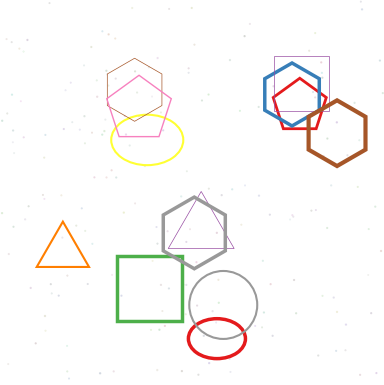[{"shape": "pentagon", "thickness": 2, "radius": 0.36, "center": [0.779, 0.724]}, {"shape": "oval", "thickness": 2.5, "radius": 0.37, "center": [0.563, 0.12]}, {"shape": "hexagon", "thickness": 2.5, "radius": 0.41, "center": [0.759, 0.755]}, {"shape": "square", "thickness": 2.5, "radius": 0.42, "center": [0.388, 0.252]}, {"shape": "triangle", "thickness": 0.5, "radius": 0.49, "center": [0.523, 0.404]}, {"shape": "square", "thickness": 0.5, "radius": 0.36, "center": [0.782, 0.784]}, {"shape": "triangle", "thickness": 1.5, "radius": 0.39, "center": [0.163, 0.346]}, {"shape": "oval", "thickness": 1.5, "radius": 0.47, "center": [0.382, 0.637]}, {"shape": "hexagon", "thickness": 3, "radius": 0.43, "center": [0.875, 0.654]}, {"shape": "hexagon", "thickness": 0.5, "radius": 0.41, "center": [0.35, 0.767]}, {"shape": "pentagon", "thickness": 1, "radius": 0.44, "center": [0.361, 0.716]}, {"shape": "circle", "thickness": 1.5, "radius": 0.44, "center": [0.58, 0.208]}, {"shape": "hexagon", "thickness": 2.5, "radius": 0.47, "center": [0.505, 0.395]}]